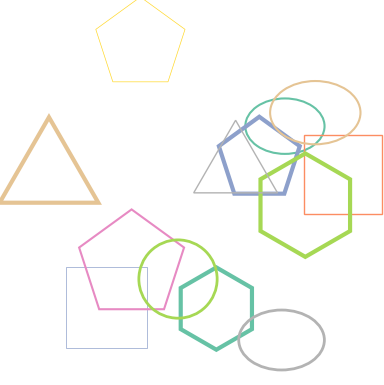[{"shape": "hexagon", "thickness": 3, "radius": 0.53, "center": [0.562, 0.199]}, {"shape": "oval", "thickness": 1.5, "radius": 0.51, "center": [0.74, 0.672]}, {"shape": "square", "thickness": 1, "radius": 0.51, "center": [0.892, 0.546]}, {"shape": "pentagon", "thickness": 3, "radius": 0.55, "center": [0.674, 0.586]}, {"shape": "square", "thickness": 0.5, "radius": 0.52, "center": [0.276, 0.202]}, {"shape": "pentagon", "thickness": 1.5, "radius": 0.72, "center": [0.342, 0.313]}, {"shape": "circle", "thickness": 2, "radius": 0.51, "center": [0.462, 0.275]}, {"shape": "hexagon", "thickness": 3, "radius": 0.67, "center": [0.793, 0.467]}, {"shape": "pentagon", "thickness": 0.5, "radius": 0.61, "center": [0.365, 0.886]}, {"shape": "oval", "thickness": 1.5, "radius": 0.59, "center": [0.819, 0.707]}, {"shape": "triangle", "thickness": 3, "radius": 0.74, "center": [0.127, 0.547]}, {"shape": "oval", "thickness": 2, "radius": 0.56, "center": [0.731, 0.117]}, {"shape": "triangle", "thickness": 1, "radius": 0.63, "center": [0.612, 0.562]}]